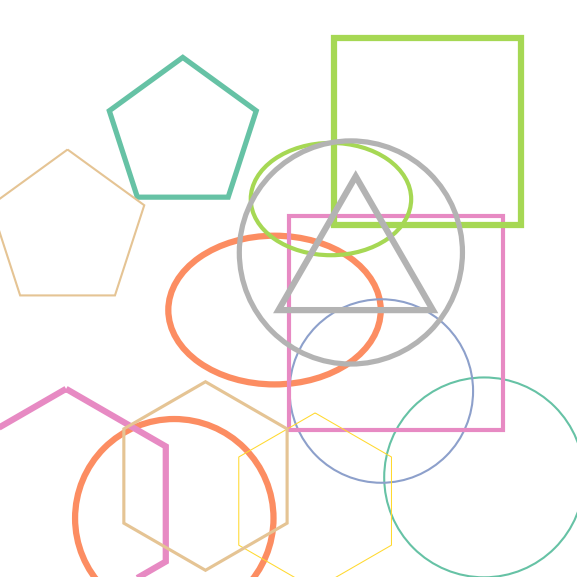[{"shape": "pentagon", "thickness": 2.5, "radius": 0.67, "center": [0.316, 0.766]}, {"shape": "circle", "thickness": 1, "radius": 0.87, "center": [0.838, 0.172]}, {"shape": "circle", "thickness": 3, "radius": 0.86, "center": [0.302, 0.102]}, {"shape": "oval", "thickness": 3, "radius": 0.92, "center": [0.475, 0.462]}, {"shape": "circle", "thickness": 1, "radius": 0.79, "center": [0.66, 0.322]}, {"shape": "hexagon", "thickness": 3, "radius": 1.0, "center": [0.114, 0.126]}, {"shape": "square", "thickness": 2, "radius": 0.93, "center": [0.686, 0.439]}, {"shape": "oval", "thickness": 2, "radius": 0.69, "center": [0.573, 0.654]}, {"shape": "square", "thickness": 3, "radius": 0.81, "center": [0.74, 0.772]}, {"shape": "hexagon", "thickness": 0.5, "radius": 0.76, "center": [0.546, 0.131]}, {"shape": "pentagon", "thickness": 1, "radius": 0.7, "center": [0.117, 0.601]}, {"shape": "hexagon", "thickness": 1.5, "radius": 0.82, "center": [0.356, 0.175]}, {"shape": "triangle", "thickness": 3, "radius": 0.77, "center": [0.616, 0.539]}, {"shape": "circle", "thickness": 2.5, "radius": 0.97, "center": [0.608, 0.562]}]